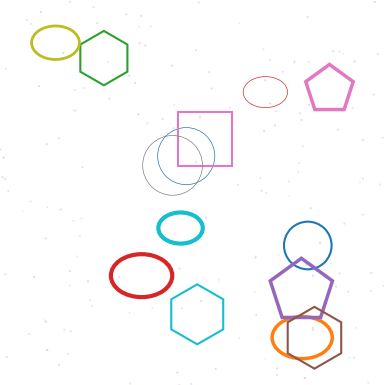[{"shape": "circle", "thickness": 1.5, "radius": 0.31, "center": [0.799, 0.362]}, {"shape": "circle", "thickness": 0.5, "radius": 0.37, "center": [0.484, 0.594]}, {"shape": "oval", "thickness": 2.5, "radius": 0.39, "center": [0.785, 0.123]}, {"shape": "hexagon", "thickness": 1.5, "radius": 0.35, "center": [0.27, 0.849]}, {"shape": "oval", "thickness": 3, "radius": 0.4, "center": [0.368, 0.284]}, {"shape": "oval", "thickness": 0.5, "radius": 0.29, "center": [0.689, 0.761]}, {"shape": "pentagon", "thickness": 2.5, "radius": 0.42, "center": [0.783, 0.244]}, {"shape": "hexagon", "thickness": 1.5, "radius": 0.4, "center": [0.817, 0.123]}, {"shape": "pentagon", "thickness": 2.5, "radius": 0.32, "center": [0.856, 0.768]}, {"shape": "square", "thickness": 1.5, "radius": 0.35, "center": [0.532, 0.639]}, {"shape": "circle", "thickness": 0.5, "radius": 0.39, "center": [0.448, 0.57]}, {"shape": "oval", "thickness": 2, "radius": 0.31, "center": [0.144, 0.889]}, {"shape": "oval", "thickness": 3, "radius": 0.29, "center": [0.469, 0.408]}, {"shape": "hexagon", "thickness": 1.5, "radius": 0.39, "center": [0.512, 0.184]}]